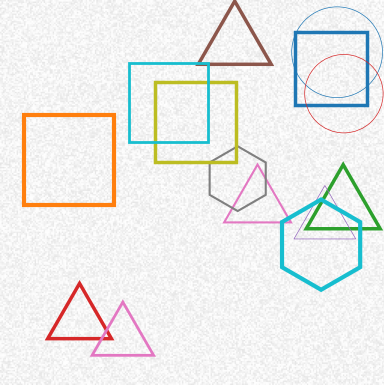[{"shape": "square", "thickness": 2.5, "radius": 0.47, "center": [0.86, 0.823]}, {"shape": "circle", "thickness": 0.5, "radius": 0.59, "center": [0.876, 0.864]}, {"shape": "square", "thickness": 3, "radius": 0.58, "center": [0.18, 0.584]}, {"shape": "triangle", "thickness": 2.5, "radius": 0.55, "center": [0.891, 0.461]}, {"shape": "triangle", "thickness": 2.5, "radius": 0.48, "center": [0.207, 0.168]}, {"shape": "circle", "thickness": 0.5, "radius": 0.51, "center": [0.893, 0.757]}, {"shape": "triangle", "thickness": 0.5, "radius": 0.46, "center": [0.844, 0.426]}, {"shape": "triangle", "thickness": 2.5, "radius": 0.55, "center": [0.61, 0.888]}, {"shape": "triangle", "thickness": 1.5, "radius": 0.5, "center": [0.669, 0.472]}, {"shape": "triangle", "thickness": 2, "radius": 0.46, "center": [0.319, 0.123]}, {"shape": "hexagon", "thickness": 1.5, "radius": 0.42, "center": [0.617, 0.536]}, {"shape": "square", "thickness": 2.5, "radius": 0.52, "center": [0.508, 0.683]}, {"shape": "hexagon", "thickness": 3, "radius": 0.59, "center": [0.834, 0.365]}, {"shape": "square", "thickness": 2, "radius": 0.51, "center": [0.438, 0.734]}]